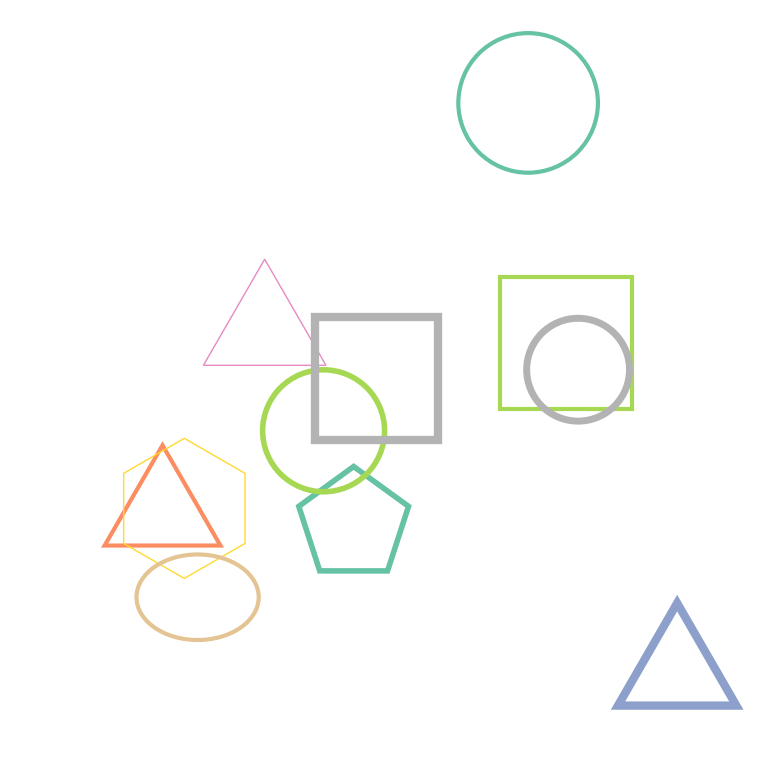[{"shape": "pentagon", "thickness": 2, "radius": 0.37, "center": [0.459, 0.319]}, {"shape": "circle", "thickness": 1.5, "radius": 0.45, "center": [0.686, 0.866]}, {"shape": "triangle", "thickness": 1.5, "radius": 0.43, "center": [0.211, 0.335]}, {"shape": "triangle", "thickness": 3, "radius": 0.44, "center": [0.879, 0.128]}, {"shape": "triangle", "thickness": 0.5, "radius": 0.46, "center": [0.344, 0.571]}, {"shape": "circle", "thickness": 2, "radius": 0.4, "center": [0.42, 0.441]}, {"shape": "square", "thickness": 1.5, "radius": 0.43, "center": [0.735, 0.555]}, {"shape": "hexagon", "thickness": 0.5, "radius": 0.45, "center": [0.239, 0.34]}, {"shape": "oval", "thickness": 1.5, "radius": 0.4, "center": [0.257, 0.224]}, {"shape": "circle", "thickness": 2.5, "radius": 0.33, "center": [0.751, 0.52]}, {"shape": "square", "thickness": 3, "radius": 0.4, "center": [0.489, 0.508]}]